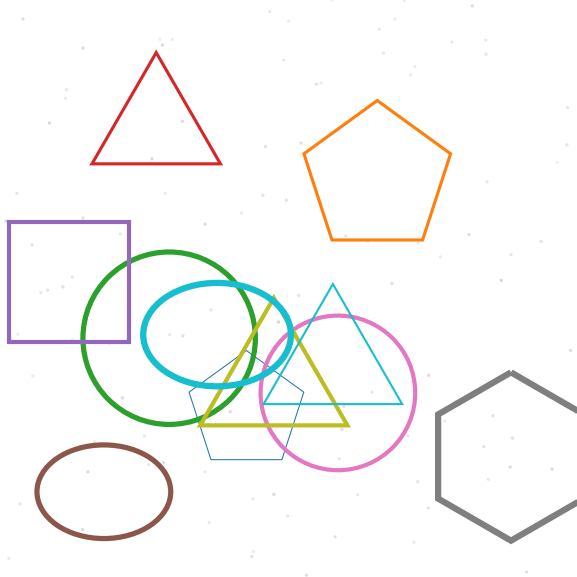[{"shape": "pentagon", "thickness": 0.5, "radius": 0.52, "center": [0.427, 0.288]}, {"shape": "pentagon", "thickness": 1.5, "radius": 0.67, "center": [0.653, 0.692]}, {"shape": "circle", "thickness": 2.5, "radius": 0.75, "center": [0.293, 0.413]}, {"shape": "triangle", "thickness": 1.5, "radius": 0.64, "center": [0.271, 0.78]}, {"shape": "square", "thickness": 2, "radius": 0.52, "center": [0.12, 0.511]}, {"shape": "oval", "thickness": 2.5, "radius": 0.58, "center": [0.18, 0.148]}, {"shape": "circle", "thickness": 2, "radius": 0.67, "center": [0.585, 0.319]}, {"shape": "hexagon", "thickness": 3, "radius": 0.73, "center": [0.885, 0.209]}, {"shape": "triangle", "thickness": 2, "radius": 0.74, "center": [0.474, 0.336]}, {"shape": "triangle", "thickness": 1, "radius": 0.69, "center": [0.576, 0.369]}, {"shape": "oval", "thickness": 3, "radius": 0.64, "center": [0.376, 0.42]}]